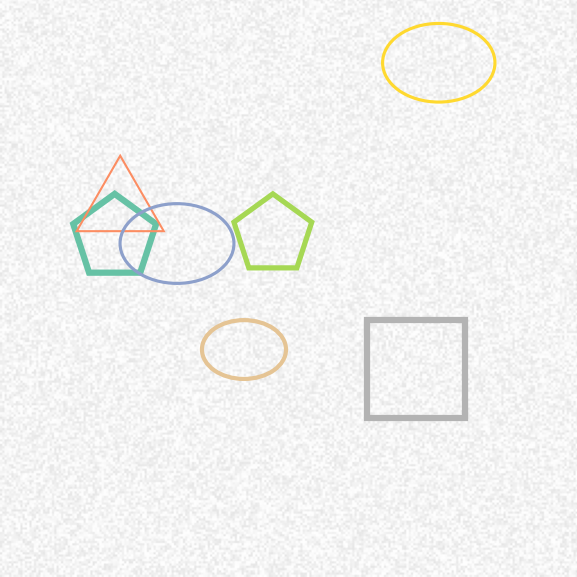[{"shape": "pentagon", "thickness": 3, "radius": 0.38, "center": [0.199, 0.588]}, {"shape": "triangle", "thickness": 1, "radius": 0.44, "center": [0.208, 0.642]}, {"shape": "oval", "thickness": 1.5, "radius": 0.49, "center": [0.306, 0.577]}, {"shape": "pentagon", "thickness": 2.5, "radius": 0.35, "center": [0.472, 0.593]}, {"shape": "oval", "thickness": 1.5, "radius": 0.49, "center": [0.76, 0.89]}, {"shape": "oval", "thickness": 2, "radius": 0.36, "center": [0.422, 0.394]}, {"shape": "square", "thickness": 3, "radius": 0.42, "center": [0.72, 0.361]}]